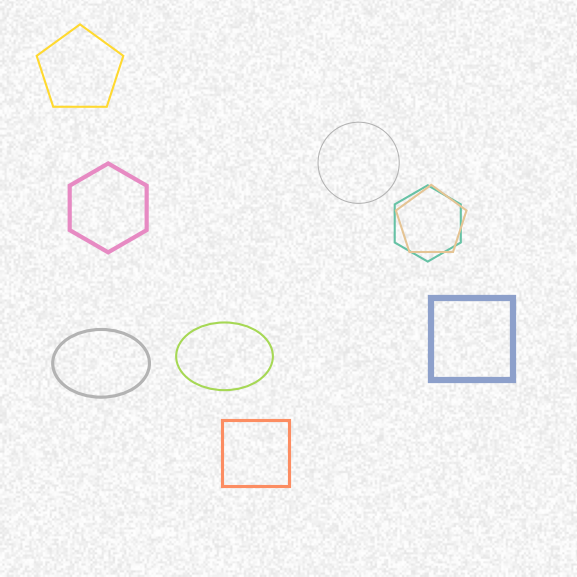[{"shape": "hexagon", "thickness": 1, "radius": 0.33, "center": [0.741, 0.612]}, {"shape": "square", "thickness": 1.5, "radius": 0.29, "center": [0.442, 0.214]}, {"shape": "square", "thickness": 3, "radius": 0.36, "center": [0.817, 0.411]}, {"shape": "hexagon", "thickness": 2, "radius": 0.38, "center": [0.187, 0.639]}, {"shape": "oval", "thickness": 1, "radius": 0.42, "center": [0.389, 0.382]}, {"shape": "pentagon", "thickness": 1, "radius": 0.39, "center": [0.139, 0.878]}, {"shape": "pentagon", "thickness": 1, "radius": 0.32, "center": [0.747, 0.615]}, {"shape": "circle", "thickness": 0.5, "radius": 0.35, "center": [0.621, 0.717]}, {"shape": "oval", "thickness": 1.5, "radius": 0.42, "center": [0.175, 0.37]}]